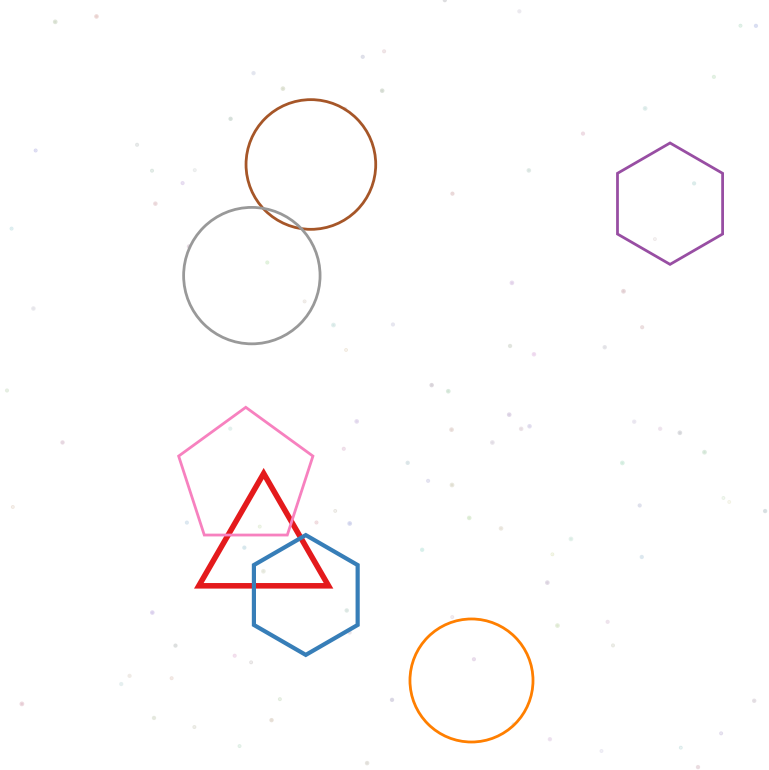[{"shape": "triangle", "thickness": 2, "radius": 0.49, "center": [0.342, 0.288]}, {"shape": "hexagon", "thickness": 1.5, "radius": 0.39, "center": [0.397, 0.227]}, {"shape": "hexagon", "thickness": 1, "radius": 0.39, "center": [0.87, 0.735]}, {"shape": "circle", "thickness": 1, "radius": 0.4, "center": [0.612, 0.116]}, {"shape": "circle", "thickness": 1, "radius": 0.42, "center": [0.404, 0.786]}, {"shape": "pentagon", "thickness": 1, "radius": 0.46, "center": [0.319, 0.379]}, {"shape": "circle", "thickness": 1, "radius": 0.44, "center": [0.327, 0.642]}]